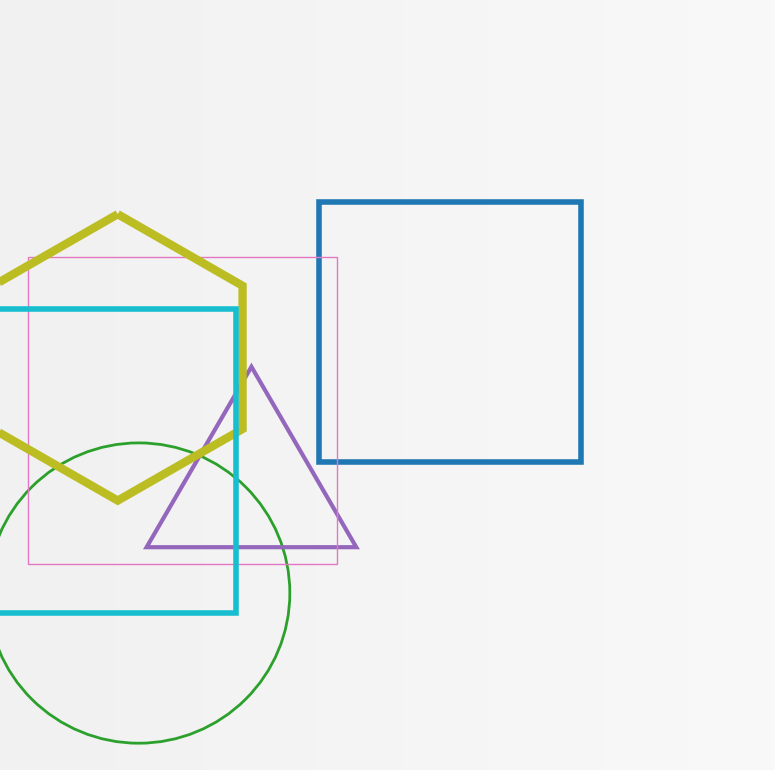[{"shape": "square", "thickness": 2, "radius": 0.85, "center": [0.581, 0.569]}, {"shape": "circle", "thickness": 1, "radius": 0.97, "center": [0.179, 0.23]}, {"shape": "triangle", "thickness": 1.5, "radius": 0.78, "center": [0.324, 0.367]}, {"shape": "square", "thickness": 0.5, "radius": 1.0, "center": [0.236, 0.467]}, {"shape": "hexagon", "thickness": 3, "radius": 0.93, "center": [0.152, 0.536]}, {"shape": "square", "thickness": 2, "radius": 0.99, "center": [0.108, 0.402]}]